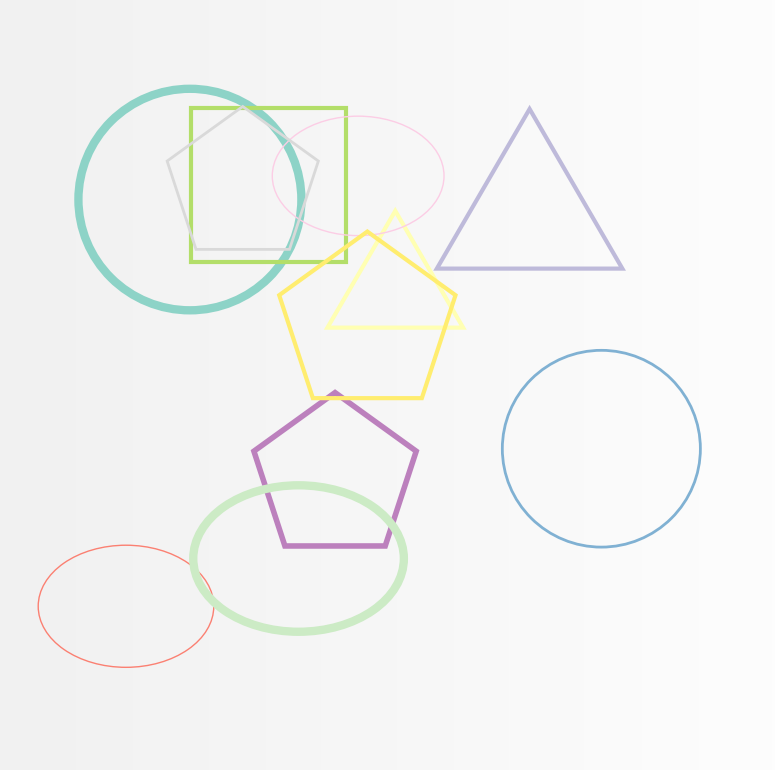[{"shape": "circle", "thickness": 3, "radius": 0.72, "center": [0.245, 0.741]}, {"shape": "triangle", "thickness": 1.5, "radius": 0.51, "center": [0.51, 0.625]}, {"shape": "triangle", "thickness": 1.5, "radius": 0.69, "center": [0.683, 0.72]}, {"shape": "oval", "thickness": 0.5, "radius": 0.57, "center": [0.163, 0.213]}, {"shape": "circle", "thickness": 1, "radius": 0.64, "center": [0.776, 0.417]}, {"shape": "square", "thickness": 1.5, "radius": 0.5, "center": [0.346, 0.759]}, {"shape": "oval", "thickness": 0.5, "radius": 0.55, "center": [0.462, 0.772]}, {"shape": "pentagon", "thickness": 1, "radius": 0.51, "center": [0.313, 0.759]}, {"shape": "pentagon", "thickness": 2, "radius": 0.55, "center": [0.432, 0.38]}, {"shape": "oval", "thickness": 3, "radius": 0.68, "center": [0.385, 0.275]}, {"shape": "pentagon", "thickness": 1.5, "radius": 0.6, "center": [0.474, 0.58]}]